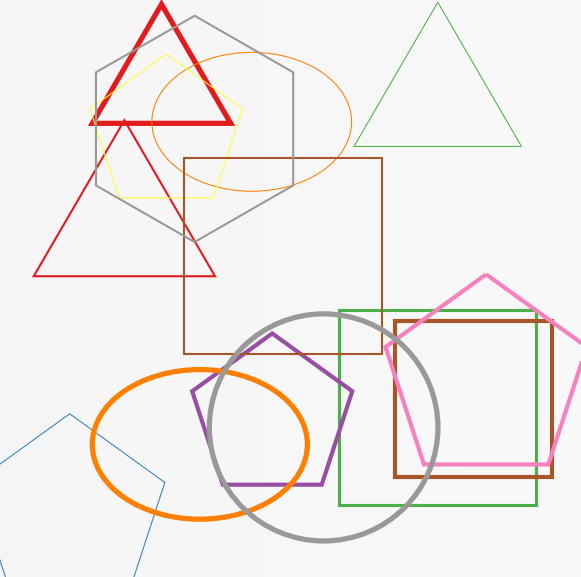[{"shape": "triangle", "thickness": 1, "radius": 0.9, "center": [0.214, 0.611]}, {"shape": "triangle", "thickness": 2.5, "radius": 0.69, "center": [0.278, 0.854]}, {"shape": "pentagon", "thickness": 0.5, "radius": 0.86, "center": [0.12, 0.11]}, {"shape": "square", "thickness": 1.5, "radius": 0.85, "center": [0.753, 0.293]}, {"shape": "triangle", "thickness": 0.5, "radius": 0.83, "center": [0.753, 0.829]}, {"shape": "pentagon", "thickness": 2, "radius": 0.72, "center": [0.468, 0.277]}, {"shape": "oval", "thickness": 2.5, "radius": 0.93, "center": [0.344, 0.23]}, {"shape": "oval", "thickness": 0.5, "radius": 0.86, "center": [0.433, 0.788]}, {"shape": "pentagon", "thickness": 0.5, "radius": 0.69, "center": [0.286, 0.768]}, {"shape": "square", "thickness": 2, "radius": 0.67, "center": [0.814, 0.308]}, {"shape": "square", "thickness": 1, "radius": 0.85, "center": [0.487, 0.556]}, {"shape": "pentagon", "thickness": 2, "radius": 0.91, "center": [0.836, 0.342]}, {"shape": "circle", "thickness": 2.5, "radius": 0.98, "center": [0.557, 0.259]}, {"shape": "hexagon", "thickness": 1, "radius": 0.98, "center": [0.335, 0.776]}]